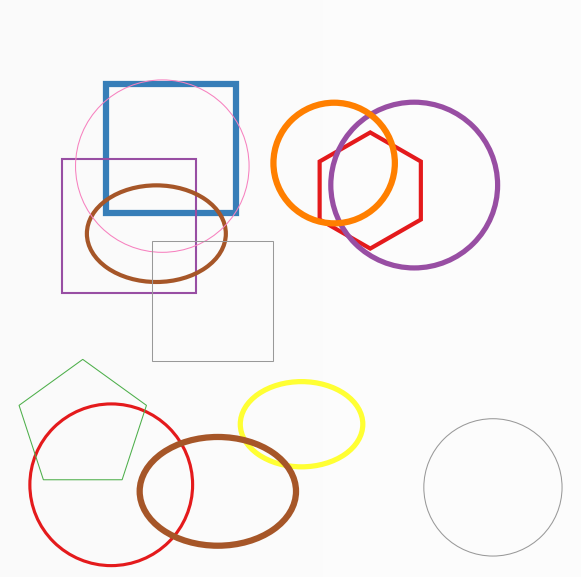[{"shape": "circle", "thickness": 1.5, "radius": 0.7, "center": [0.191, 0.16]}, {"shape": "hexagon", "thickness": 2, "radius": 0.5, "center": [0.637, 0.669]}, {"shape": "square", "thickness": 3, "radius": 0.56, "center": [0.294, 0.742]}, {"shape": "pentagon", "thickness": 0.5, "radius": 0.58, "center": [0.142, 0.262]}, {"shape": "circle", "thickness": 2.5, "radius": 0.72, "center": [0.713, 0.679]}, {"shape": "square", "thickness": 1, "radius": 0.58, "center": [0.222, 0.608]}, {"shape": "circle", "thickness": 3, "radius": 0.52, "center": [0.575, 0.717]}, {"shape": "oval", "thickness": 2.5, "radius": 0.53, "center": [0.519, 0.265]}, {"shape": "oval", "thickness": 2, "radius": 0.6, "center": [0.269, 0.594]}, {"shape": "oval", "thickness": 3, "radius": 0.67, "center": [0.375, 0.148]}, {"shape": "circle", "thickness": 0.5, "radius": 0.75, "center": [0.279, 0.712]}, {"shape": "circle", "thickness": 0.5, "radius": 0.59, "center": [0.848, 0.155]}, {"shape": "square", "thickness": 0.5, "radius": 0.52, "center": [0.366, 0.478]}]